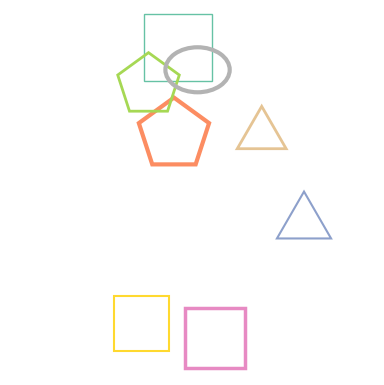[{"shape": "square", "thickness": 1, "radius": 0.44, "center": [0.462, 0.877]}, {"shape": "pentagon", "thickness": 3, "radius": 0.48, "center": [0.452, 0.651]}, {"shape": "triangle", "thickness": 1.5, "radius": 0.41, "center": [0.79, 0.421]}, {"shape": "square", "thickness": 2.5, "radius": 0.39, "center": [0.559, 0.122]}, {"shape": "pentagon", "thickness": 2, "radius": 0.42, "center": [0.386, 0.779]}, {"shape": "square", "thickness": 1.5, "radius": 0.36, "center": [0.367, 0.16]}, {"shape": "triangle", "thickness": 2, "radius": 0.37, "center": [0.68, 0.65]}, {"shape": "oval", "thickness": 3, "radius": 0.42, "center": [0.513, 0.819]}]